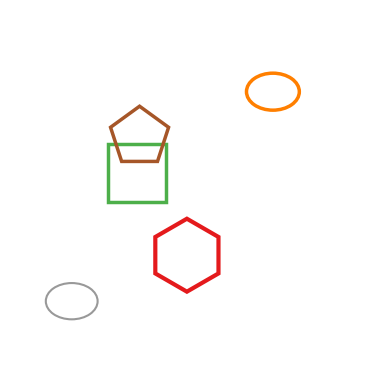[{"shape": "hexagon", "thickness": 3, "radius": 0.47, "center": [0.485, 0.337]}, {"shape": "square", "thickness": 2.5, "radius": 0.37, "center": [0.356, 0.551]}, {"shape": "oval", "thickness": 2.5, "radius": 0.34, "center": [0.709, 0.762]}, {"shape": "pentagon", "thickness": 2.5, "radius": 0.4, "center": [0.363, 0.645]}, {"shape": "oval", "thickness": 1.5, "radius": 0.34, "center": [0.186, 0.218]}]